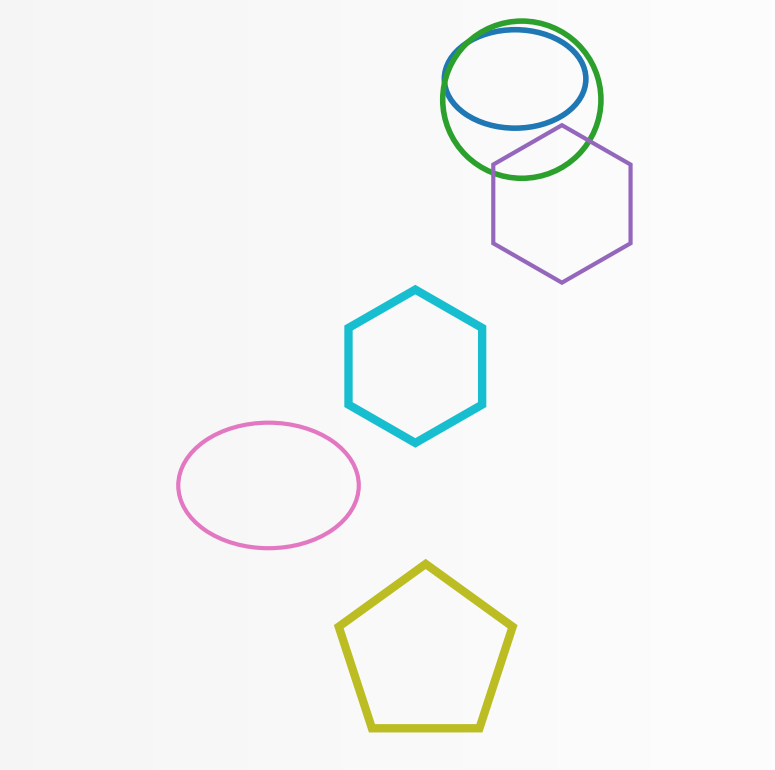[{"shape": "oval", "thickness": 2, "radius": 0.46, "center": [0.665, 0.897]}, {"shape": "circle", "thickness": 2, "radius": 0.51, "center": [0.673, 0.871]}, {"shape": "hexagon", "thickness": 1.5, "radius": 0.51, "center": [0.725, 0.735]}, {"shape": "oval", "thickness": 1.5, "radius": 0.58, "center": [0.346, 0.37]}, {"shape": "pentagon", "thickness": 3, "radius": 0.59, "center": [0.549, 0.15]}, {"shape": "hexagon", "thickness": 3, "radius": 0.5, "center": [0.536, 0.524]}]